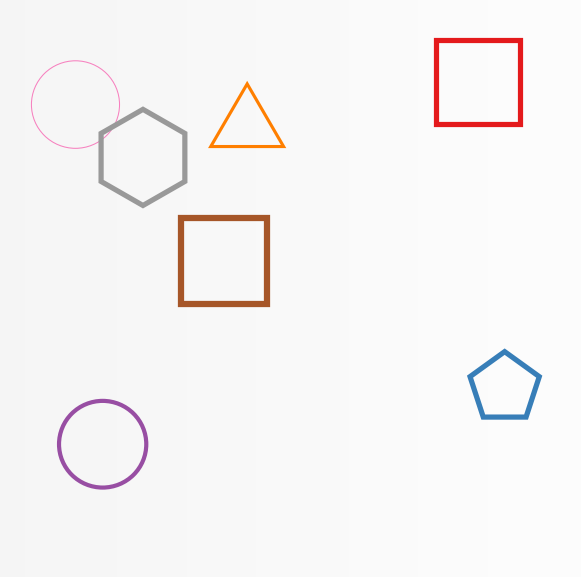[{"shape": "square", "thickness": 2.5, "radius": 0.36, "center": [0.823, 0.857]}, {"shape": "pentagon", "thickness": 2.5, "radius": 0.31, "center": [0.868, 0.328]}, {"shape": "circle", "thickness": 2, "radius": 0.38, "center": [0.177, 0.23]}, {"shape": "triangle", "thickness": 1.5, "radius": 0.36, "center": [0.425, 0.782]}, {"shape": "square", "thickness": 3, "radius": 0.37, "center": [0.385, 0.547]}, {"shape": "circle", "thickness": 0.5, "radius": 0.38, "center": [0.13, 0.818]}, {"shape": "hexagon", "thickness": 2.5, "radius": 0.42, "center": [0.246, 0.727]}]